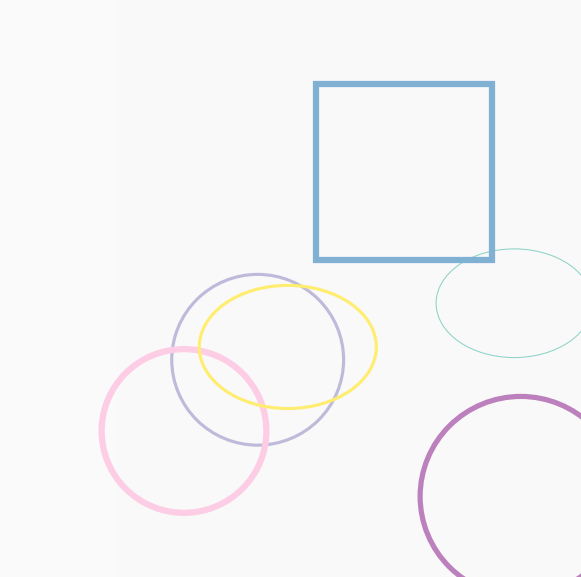[{"shape": "oval", "thickness": 0.5, "radius": 0.67, "center": [0.885, 0.474]}, {"shape": "circle", "thickness": 1.5, "radius": 0.74, "center": [0.443, 0.376]}, {"shape": "square", "thickness": 3, "radius": 0.76, "center": [0.695, 0.701]}, {"shape": "circle", "thickness": 3, "radius": 0.71, "center": [0.317, 0.253]}, {"shape": "circle", "thickness": 2.5, "radius": 0.87, "center": [0.896, 0.139]}, {"shape": "oval", "thickness": 1.5, "radius": 0.76, "center": [0.495, 0.398]}]